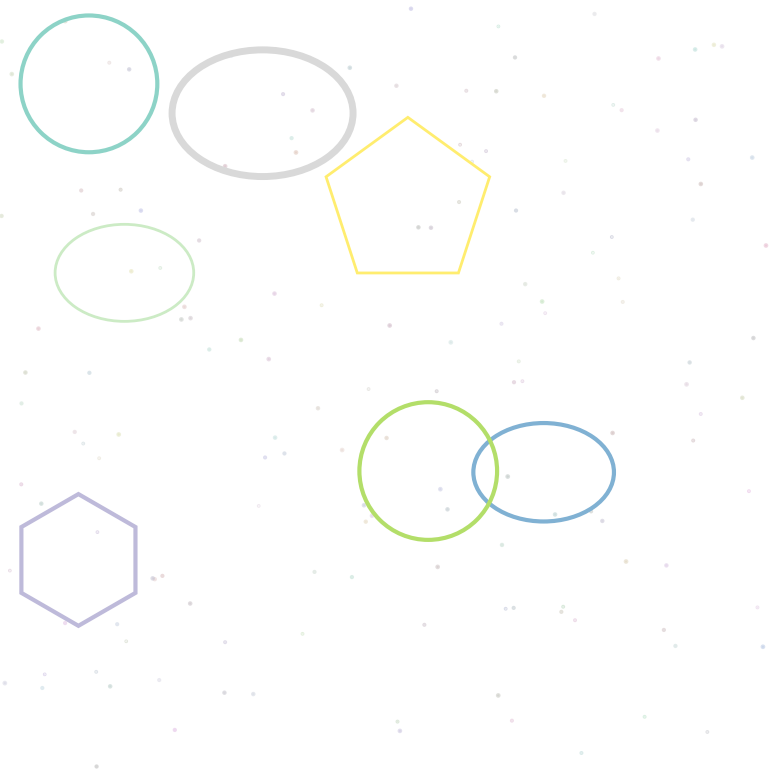[{"shape": "circle", "thickness": 1.5, "radius": 0.44, "center": [0.115, 0.891]}, {"shape": "hexagon", "thickness": 1.5, "radius": 0.43, "center": [0.102, 0.273]}, {"shape": "oval", "thickness": 1.5, "radius": 0.46, "center": [0.706, 0.387]}, {"shape": "circle", "thickness": 1.5, "radius": 0.45, "center": [0.556, 0.388]}, {"shape": "oval", "thickness": 2.5, "radius": 0.59, "center": [0.341, 0.853]}, {"shape": "oval", "thickness": 1, "radius": 0.45, "center": [0.162, 0.646]}, {"shape": "pentagon", "thickness": 1, "radius": 0.56, "center": [0.53, 0.736]}]